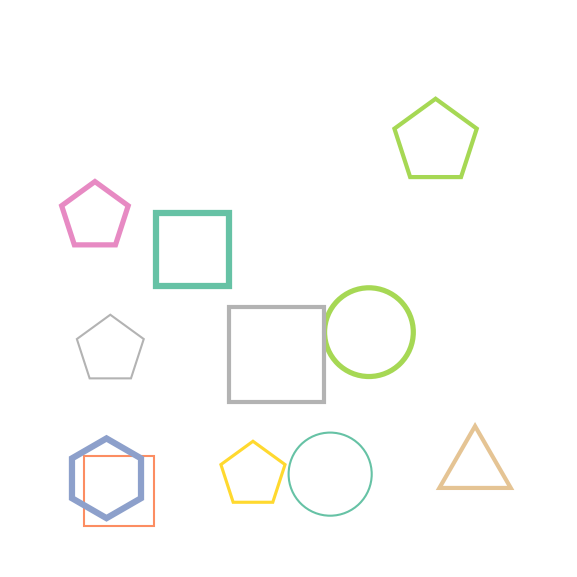[{"shape": "circle", "thickness": 1, "radius": 0.36, "center": [0.572, 0.178]}, {"shape": "square", "thickness": 3, "radius": 0.31, "center": [0.333, 0.567]}, {"shape": "square", "thickness": 1, "radius": 0.31, "center": [0.206, 0.149]}, {"shape": "hexagon", "thickness": 3, "radius": 0.35, "center": [0.184, 0.171]}, {"shape": "pentagon", "thickness": 2.5, "radius": 0.3, "center": [0.164, 0.624]}, {"shape": "pentagon", "thickness": 2, "radius": 0.37, "center": [0.754, 0.753]}, {"shape": "circle", "thickness": 2.5, "radius": 0.38, "center": [0.639, 0.424]}, {"shape": "pentagon", "thickness": 1.5, "radius": 0.29, "center": [0.438, 0.177]}, {"shape": "triangle", "thickness": 2, "radius": 0.36, "center": [0.823, 0.19]}, {"shape": "square", "thickness": 2, "radius": 0.41, "center": [0.479, 0.386]}, {"shape": "pentagon", "thickness": 1, "radius": 0.3, "center": [0.191, 0.393]}]